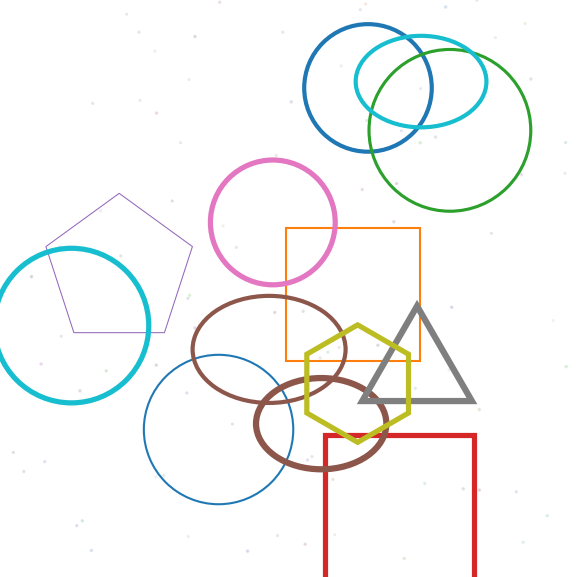[{"shape": "circle", "thickness": 1, "radius": 0.65, "center": [0.378, 0.255]}, {"shape": "circle", "thickness": 2, "radius": 0.55, "center": [0.637, 0.847]}, {"shape": "square", "thickness": 1, "radius": 0.58, "center": [0.612, 0.489]}, {"shape": "circle", "thickness": 1.5, "radius": 0.7, "center": [0.779, 0.773]}, {"shape": "square", "thickness": 2.5, "radius": 0.64, "center": [0.692, 0.118]}, {"shape": "pentagon", "thickness": 0.5, "radius": 0.67, "center": [0.206, 0.531]}, {"shape": "oval", "thickness": 3, "radius": 0.56, "center": [0.556, 0.266]}, {"shape": "oval", "thickness": 2, "radius": 0.66, "center": [0.466, 0.394]}, {"shape": "circle", "thickness": 2.5, "radius": 0.54, "center": [0.472, 0.614]}, {"shape": "triangle", "thickness": 3, "radius": 0.55, "center": [0.722, 0.36]}, {"shape": "hexagon", "thickness": 2.5, "radius": 0.51, "center": [0.619, 0.335]}, {"shape": "oval", "thickness": 2, "radius": 0.57, "center": [0.729, 0.858]}, {"shape": "circle", "thickness": 2.5, "radius": 0.67, "center": [0.124, 0.435]}]